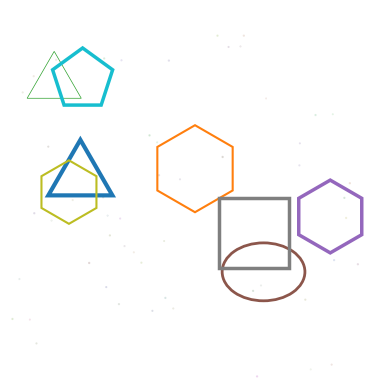[{"shape": "triangle", "thickness": 3, "radius": 0.48, "center": [0.209, 0.541]}, {"shape": "hexagon", "thickness": 1.5, "radius": 0.56, "center": [0.507, 0.562]}, {"shape": "triangle", "thickness": 0.5, "radius": 0.41, "center": [0.141, 0.785]}, {"shape": "hexagon", "thickness": 2.5, "radius": 0.47, "center": [0.858, 0.438]}, {"shape": "oval", "thickness": 2, "radius": 0.54, "center": [0.685, 0.294]}, {"shape": "square", "thickness": 2.5, "radius": 0.45, "center": [0.661, 0.394]}, {"shape": "hexagon", "thickness": 1.5, "radius": 0.41, "center": [0.179, 0.501]}, {"shape": "pentagon", "thickness": 2.5, "radius": 0.41, "center": [0.215, 0.793]}]